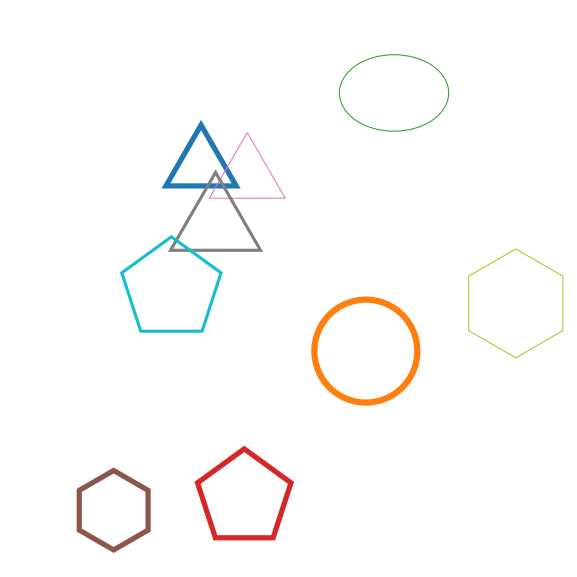[{"shape": "triangle", "thickness": 2.5, "radius": 0.35, "center": [0.348, 0.712]}, {"shape": "circle", "thickness": 3, "radius": 0.45, "center": [0.634, 0.391]}, {"shape": "oval", "thickness": 0.5, "radius": 0.47, "center": [0.682, 0.838]}, {"shape": "pentagon", "thickness": 2.5, "radius": 0.43, "center": [0.423, 0.137]}, {"shape": "hexagon", "thickness": 2.5, "radius": 0.34, "center": [0.197, 0.116]}, {"shape": "triangle", "thickness": 0.5, "radius": 0.38, "center": [0.428, 0.694]}, {"shape": "triangle", "thickness": 1.5, "radius": 0.45, "center": [0.373, 0.611]}, {"shape": "hexagon", "thickness": 0.5, "radius": 0.47, "center": [0.893, 0.474]}, {"shape": "pentagon", "thickness": 1.5, "radius": 0.45, "center": [0.297, 0.499]}]